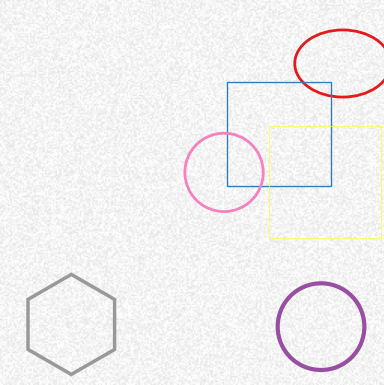[{"shape": "oval", "thickness": 2, "radius": 0.62, "center": [0.89, 0.835]}, {"shape": "square", "thickness": 1, "radius": 0.68, "center": [0.726, 0.652]}, {"shape": "circle", "thickness": 3, "radius": 0.56, "center": [0.834, 0.152]}, {"shape": "square", "thickness": 0.5, "radius": 0.73, "center": [0.845, 0.528]}, {"shape": "circle", "thickness": 2, "radius": 0.51, "center": [0.582, 0.552]}, {"shape": "hexagon", "thickness": 2.5, "radius": 0.65, "center": [0.185, 0.157]}]